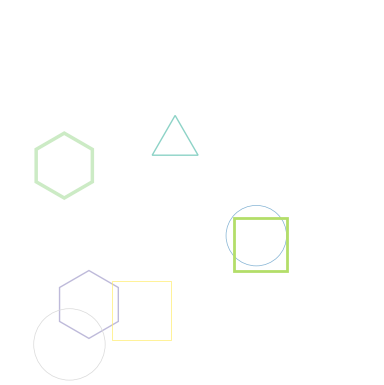[{"shape": "triangle", "thickness": 1, "radius": 0.34, "center": [0.455, 0.631]}, {"shape": "hexagon", "thickness": 1, "radius": 0.44, "center": [0.231, 0.209]}, {"shape": "circle", "thickness": 0.5, "radius": 0.39, "center": [0.666, 0.388]}, {"shape": "square", "thickness": 2, "radius": 0.35, "center": [0.677, 0.366]}, {"shape": "circle", "thickness": 0.5, "radius": 0.46, "center": [0.18, 0.105]}, {"shape": "hexagon", "thickness": 2.5, "radius": 0.42, "center": [0.167, 0.57]}, {"shape": "square", "thickness": 0.5, "radius": 0.38, "center": [0.368, 0.194]}]